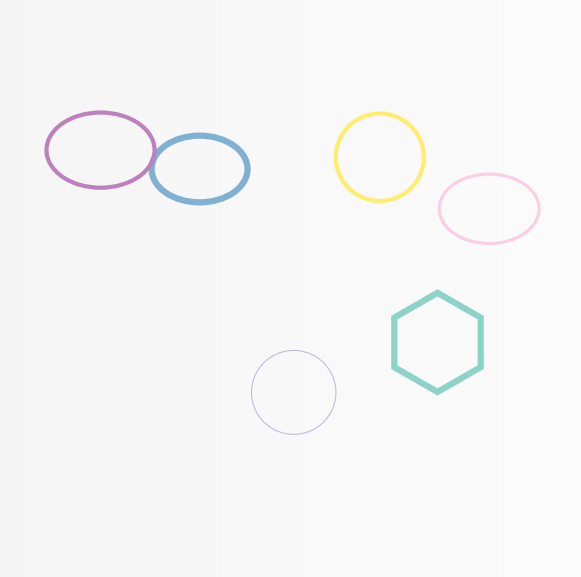[{"shape": "hexagon", "thickness": 3, "radius": 0.43, "center": [0.753, 0.406]}, {"shape": "circle", "thickness": 0.5, "radius": 0.36, "center": [0.505, 0.32]}, {"shape": "oval", "thickness": 3, "radius": 0.41, "center": [0.343, 0.706]}, {"shape": "oval", "thickness": 1.5, "radius": 0.43, "center": [0.842, 0.638]}, {"shape": "oval", "thickness": 2, "radius": 0.47, "center": [0.173, 0.739]}, {"shape": "circle", "thickness": 2, "radius": 0.38, "center": [0.653, 0.727]}]